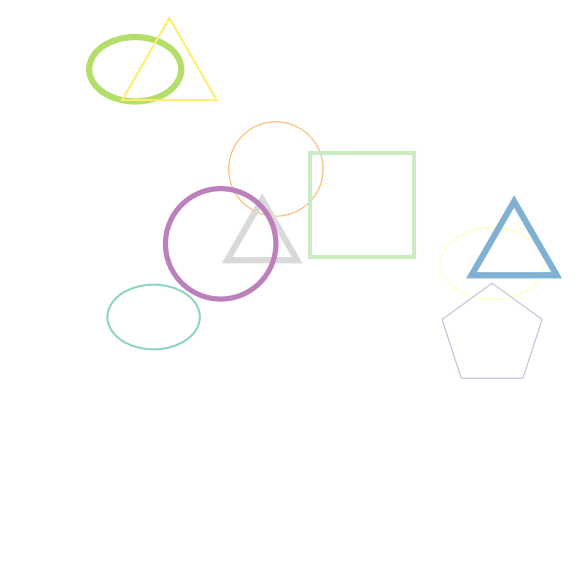[{"shape": "oval", "thickness": 1, "radius": 0.4, "center": [0.266, 0.45]}, {"shape": "oval", "thickness": 0.5, "radius": 0.45, "center": [0.853, 0.543]}, {"shape": "pentagon", "thickness": 0.5, "radius": 0.46, "center": [0.852, 0.418]}, {"shape": "triangle", "thickness": 3, "radius": 0.43, "center": [0.89, 0.565]}, {"shape": "circle", "thickness": 0.5, "radius": 0.41, "center": [0.478, 0.707]}, {"shape": "oval", "thickness": 3, "radius": 0.4, "center": [0.234, 0.879]}, {"shape": "triangle", "thickness": 3, "radius": 0.35, "center": [0.454, 0.584]}, {"shape": "circle", "thickness": 2.5, "radius": 0.48, "center": [0.382, 0.577]}, {"shape": "square", "thickness": 2, "radius": 0.45, "center": [0.627, 0.645]}, {"shape": "triangle", "thickness": 1, "radius": 0.47, "center": [0.293, 0.873]}]